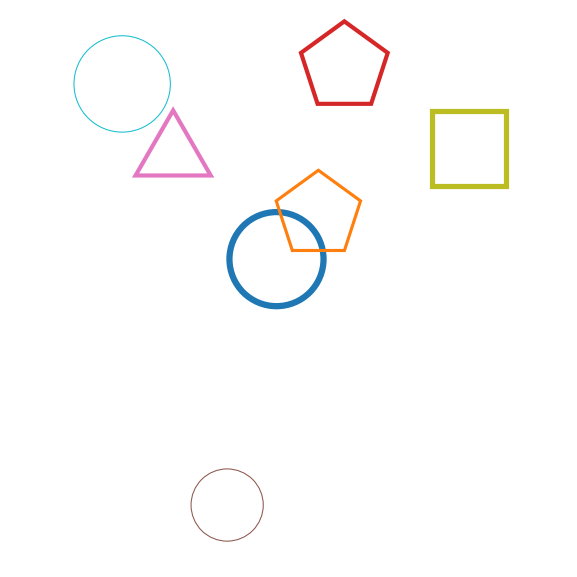[{"shape": "circle", "thickness": 3, "radius": 0.41, "center": [0.479, 0.55]}, {"shape": "pentagon", "thickness": 1.5, "radius": 0.38, "center": [0.551, 0.628]}, {"shape": "pentagon", "thickness": 2, "radius": 0.39, "center": [0.596, 0.883]}, {"shape": "circle", "thickness": 0.5, "radius": 0.31, "center": [0.393, 0.125]}, {"shape": "triangle", "thickness": 2, "radius": 0.38, "center": [0.3, 0.733]}, {"shape": "square", "thickness": 2.5, "radius": 0.32, "center": [0.812, 0.743]}, {"shape": "circle", "thickness": 0.5, "radius": 0.42, "center": [0.212, 0.854]}]